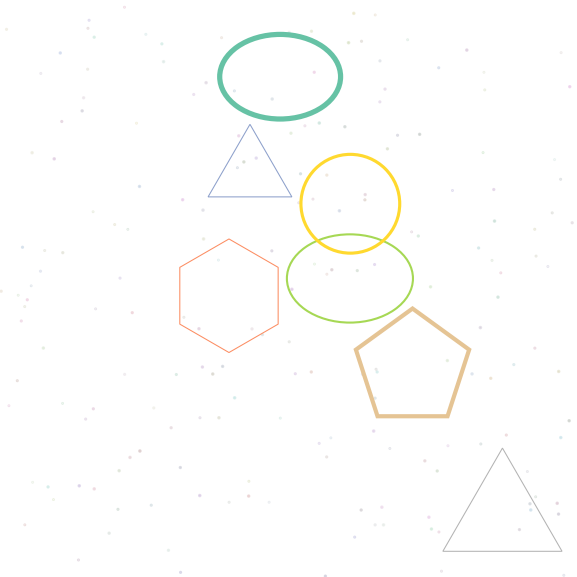[{"shape": "oval", "thickness": 2.5, "radius": 0.52, "center": [0.485, 0.866]}, {"shape": "hexagon", "thickness": 0.5, "radius": 0.49, "center": [0.396, 0.487]}, {"shape": "triangle", "thickness": 0.5, "radius": 0.42, "center": [0.433, 0.7]}, {"shape": "oval", "thickness": 1, "radius": 0.55, "center": [0.606, 0.517]}, {"shape": "circle", "thickness": 1.5, "radius": 0.43, "center": [0.607, 0.646]}, {"shape": "pentagon", "thickness": 2, "radius": 0.52, "center": [0.714, 0.362]}, {"shape": "triangle", "thickness": 0.5, "radius": 0.6, "center": [0.87, 0.104]}]